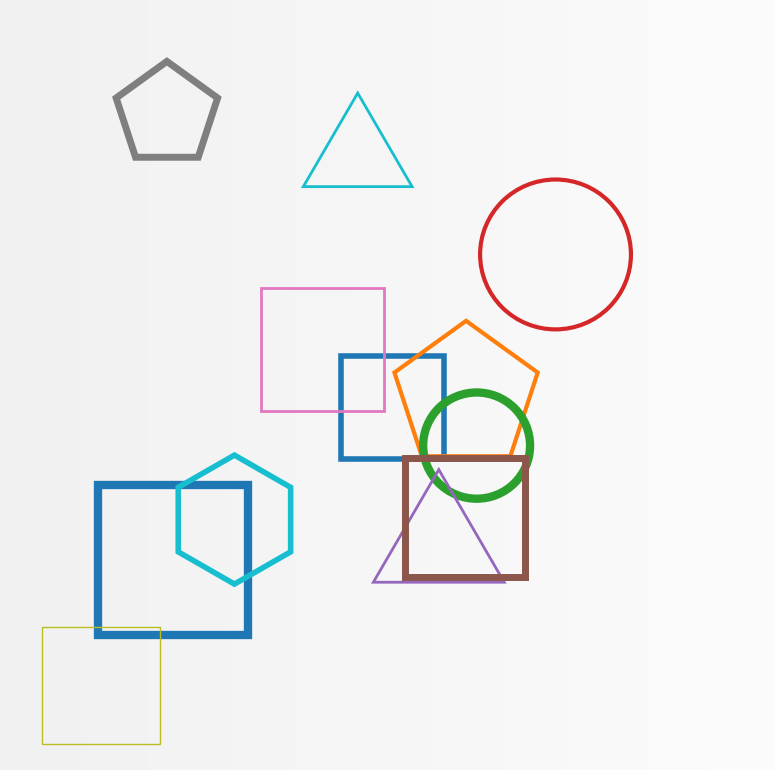[{"shape": "square", "thickness": 2, "radius": 0.33, "center": [0.506, 0.471]}, {"shape": "square", "thickness": 3, "radius": 0.49, "center": [0.223, 0.273]}, {"shape": "pentagon", "thickness": 1.5, "radius": 0.49, "center": [0.601, 0.486]}, {"shape": "circle", "thickness": 3, "radius": 0.34, "center": [0.615, 0.421]}, {"shape": "circle", "thickness": 1.5, "radius": 0.49, "center": [0.717, 0.67]}, {"shape": "triangle", "thickness": 1, "radius": 0.49, "center": [0.566, 0.293]}, {"shape": "square", "thickness": 2.5, "radius": 0.39, "center": [0.6, 0.328]}, {"shape": "square", "thickness": 1, "radius": 0.4, "center": [0.417, 0.546]}, {"shape": "pentagon", "thickness": 2.5, "radius": 0.34, "center": [0.215, 0.851]}, {"shape": "square", "thickness": 0.5, "radius": 0.38, "center": [0.13, 0.11]}, {"shape": "hexagon", "thickness": 2, "radius": 0.42, "center": [0.302, 0.325]}, {"shape": "triangle", "thickness": 1, "radius": 0.41, "center": [0.462, 0.798]}]